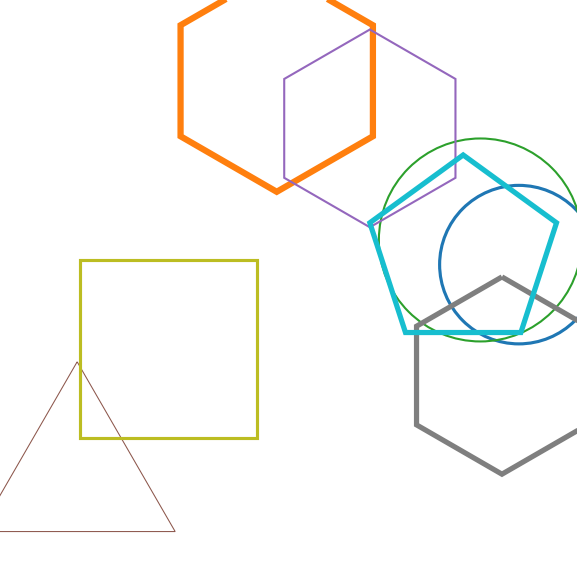[{"shape": "circle", "thickness": 1.5, "radius": 0.69, "center": [0.898, 0.541]}, {"shape": "hexagon", "thickness": 3, "radius": 0.96, "center": [0.479, 0.859]}, {"shape": "circle", "thickness": 1, "radius": 0.88, "center": [0.832, 0.584]}, {"shape": "hexagon", "thickness": 1, "radius": 0.86, "center": [0.64, 0.777]}, {"shape": "triangle", "thickness": 0.5, "radius": 0.98, "center": [0.134, 0.177]}, {"shape": "hexagon", "thickness": 2.5, "radius": 0.85, "center": [0.869, 0.349]}, {"shape": "square", "thickness": 1.5, "radius": 0.77, "center": [0.292, 0.395]}, {"shape": "pentagon", "thickness": 2.5, "radius": 0.85, "center": [0.802, 0.561]}]